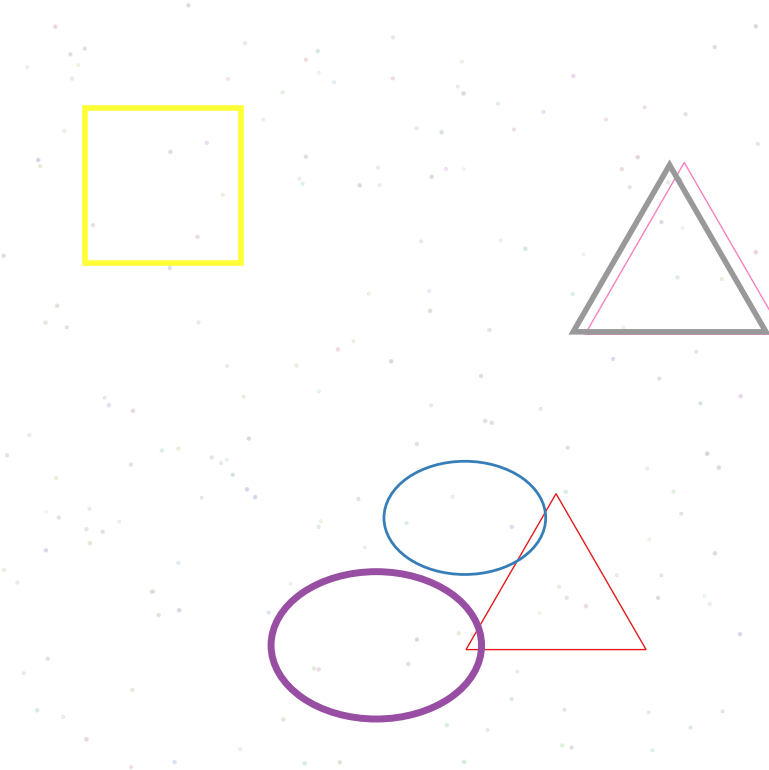[{"shape": "triangle", "thickness": 0.5, "radius": 0.67, "center": [0.722, 0.224]}, {"shape": "oval", "thickness": 1, "radius": 0.53, "center": [0.604, 0.327]}, {"shape": "oval", "thickness": 2.5, "radius": 0.68, "center": [0.489, 0.162]}, {"shape": "square", "thickness": 2, "radius": 0.5, "center": [0.212, 0.76]}, {"shape": "triangle", "thickness": 0.5, "radius": 0.74, "center": [0.889, 0.64]}, {"shape": "triangle", "thickness": 2, "radius": 0.72, "center": [0.87, 0.641]}]